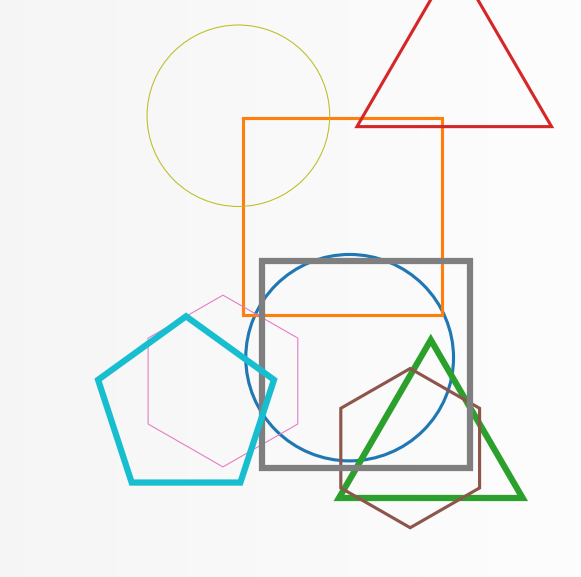[{"shape": "circle", "thickness": 1.5, "radius": 0.89, "center": [0.602, 0.38]}, {"shape": "square", "thickness": 1.5, "radius": 0.85, "center": [0.589, 0.624]}, {"shape": "triangle", "thickness": 3, "radius": 0.91, "center": [0.741, 0.228]}, {"shape": "triangle", "thickness": 1.5, "radius": 0.97, "center": [0.782, 0.877]}, {"shape": "hexagon", "thickness": 1.5, "radius": 0.69, "center": [0.706, 0.223]}, {"shape": "hexagon", "thickness": 0.5, "radius": 0.74, "center": [0.384, 0.339]}, {"shape": "square", "thickness": 3, "radius": 0.89, "center": [0.629, 0.368]}, {"shape": "circle", "thickness": 0.5, "radius": 0.79, "center": [0.41, 0.799]}, {"shape": "pentagon", "thickness": 3, "radius": 0.8, "center": [0.32, 0.292]}]